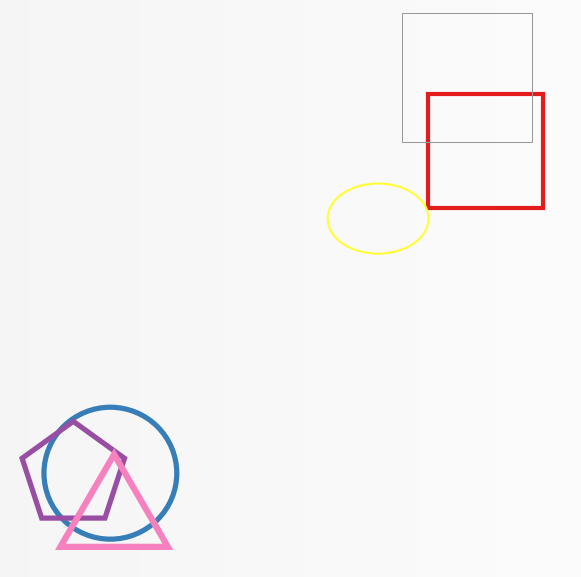[{"shape": "square", "thickness": 2, "radius": 0.49, "center": [0.835, 0.737]}, {"shape": "circle", "thickness": 2.5, "radius": 0.57, "center": [0.19, 0.18]}, {"shape": "pentagon", "thickness": 2.5, "radius": 0.46, "center": [0.126, 0.177]}, {"shape": "oval", "thickness": 1, "radius": 0.43, "center": [0.65, 0.621]}, {"shape": "triangle", "thickness": 3, "radius": 0.53, "center": [0.196, 0.106]}, {"shape": "square", "thickness": 0.5, "radius": 0.56, "center": [0.804, 0.865]}]